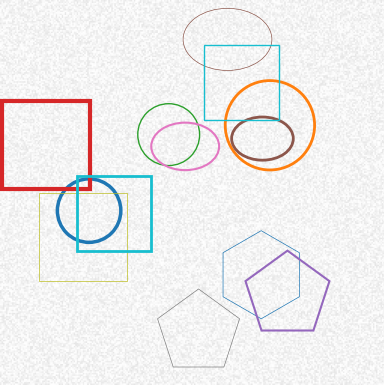[{"shape": "circle", "thickness": 2.5, "radius": 0.41, "center": [0.231, 0.453]}, {"shape": "hexagon", "thickness": 0.5, "radius": 0.57, "center": [0.678, 0.286]}, {"shape": "circle", "thickness": 2, "radius": 0.58, "center": [0.701, 0.675]}, {"shape": "circle", "thickness": 1, "radius": 0.4, "center": [0.438, 0.65]}, {"shape": "square", "thickness": 3, "radius": 0.57, "center": [0.12, 0.622]}, {"shape": "pentagon", "thickness": 1.5, "radius": 0.57, "center": [0.747, 0.234]}, {"shape": "oval", "thickness": 0.5, "radius": 0.58, "center": [0.591, 0.898]}, {"shape": "oval", "thickness": 2, "radius": 0.4, "center": [0.682, 0.64]}, {"shape": "oval", "thickness": 1.5, "radius": 0.44, "center": [0.481, 0.62]}, {"shape": "pentagon", "thickness": 0.5, "radius": 0.56, "center": [0.516, 0.137]}, {"shape": "square", "thickness": 0.5, "radius": 0.57, "center": [0.215, 0.385]}, {"shape": "square", "thickness": 1, "radius": 0.49, "center": [0.627, 0.787]}, {"shape": "square", "thickness": 2, "radius": 0.48, "center": [0.296, 0.445]}]